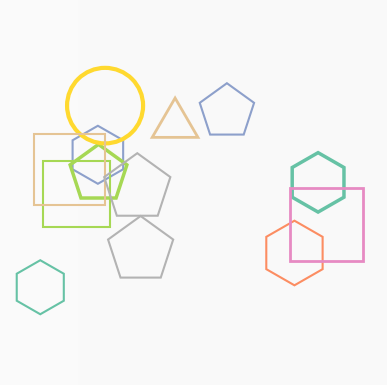[{"shape": "hexagon", "thickness": 1.5, "radius": 0.35, "center": [0.104, 0.254]}, {"shape": "hexagon", "thickness": 2.5, "radius": 0.39, "center": [0.821, 0.526]}, {"shape": "hexagon", "thickness": 1.5, "radius": 0.42, "center": [0.76, 0.343]}, {"shape": "pentagon", "thickness": 1.5, "radius": 0.37, "center": [0.586, 0.71]}, {"shape": "hexagon", "thickness": 1.5, "radius": 0.38, "center": [0.253, 0.598]}, {"shape": "square", "thickness": 2, "radius": 0.47, "center": [0.843, 0.417]}, {"shape": "square", "thickness": 1.5, "radius": 0.43, "center": [0.197, 0.497]}, {"shape": "pentagon", "thickness": 2.5, "radius": 0.39, "center": [0.254, 0.548]}, {"shape": "circle", "thickness": 3, "radius": 0.49, "center": [0.271, 0.726]}, {"shape": "square", "thickness": 1.5, "radius": 0.46, "center": [0.179, 0.559]}, {"shape": "triangle", "thickness": 2, "radius": 0.34, "center": [0.452, 0.677]}, {"shape": "pentagon", "thickness": 1.5, "radius": 0.44, "center": [0.363, 0.35]}, {"shape": "pentagon", "thickness": 1.5, "radius": 0.45, "center": [0.354, 0.512]}]